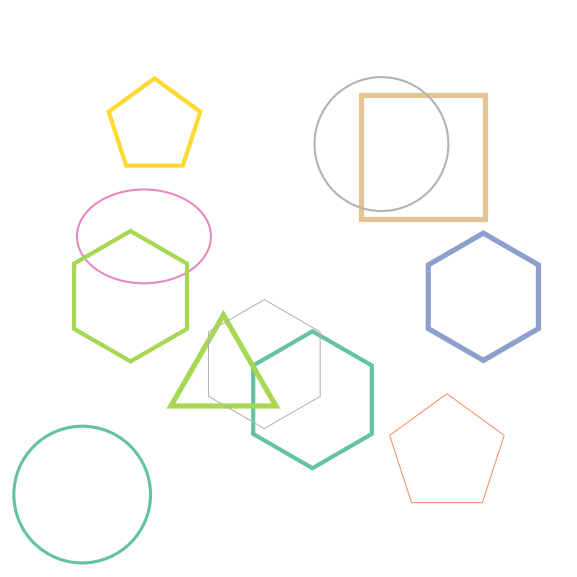[{"shape": "circle", "thickness": 1.5, "radius": 0.59, "center": [0.142, 0.143]}, {"shape": "hexagon", "thickness": 2, "radius": 0.59, "center": [0.541, 0.307]}, {"shape": "pentagon", "thickness": 0.5, "radius": 0.52, "center": [0.774, 0.213]}, {"shape": "hexagon", "thickness": 2.5, "radius": 0.55, "center": [0.837, 0.485]}, {"shape": "oval", "thickness": 1, "radius": 0.58, "center": [0.249, 0.59]}, {"shape": "hexagon", "thickness": 2, "radius": 0.56, "center": [0.226, 0.486]}, {"shape": "triangle", "thickness": 2.5, "radius": 0.53, "center": [0.387, 0.349]}, {"shape": "pentagon", "thickness": 2, "radius": 0.42, "center": [0.268, 0.78]}, {"shape": "square", "thickness": 2.5, "radius": 0.54, "center": [0.733, 0.727]}, {"shape": "circle", "thickness": 1, "radius": 0.58, "center": [0.661, 0.75]}, {"shape": "hexagon", "thickness": 0.5, "radius": 0.56, "center": [0.458, 0.369]}]